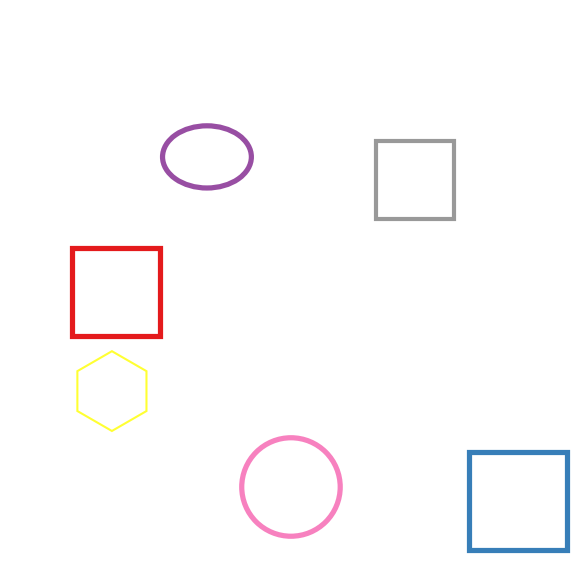[{"shape": "square", "thickness": 2.5, "radius": 0.38, "center": [0.2, 0.494]}, {"shape": "square", "thickness": 2.5, "radius": 0.43, "center": [0.897, 0.132]}, {"shape": "oval", "thickness": 2.5, "radius": 0.38, "center": [0.358, 0.727]}, {"shape": "hexagon", "thickness": 1, "radius": 0.35, "center": [0.194, 0.322]}, {"shape": "circle", "thickness": 2.5, "radius": 0.43, "center": [0.504, 0.156]}, {"shape": "square", "thickness": 2, "radius": 0.34, "center": [0.719, 0.687]}]